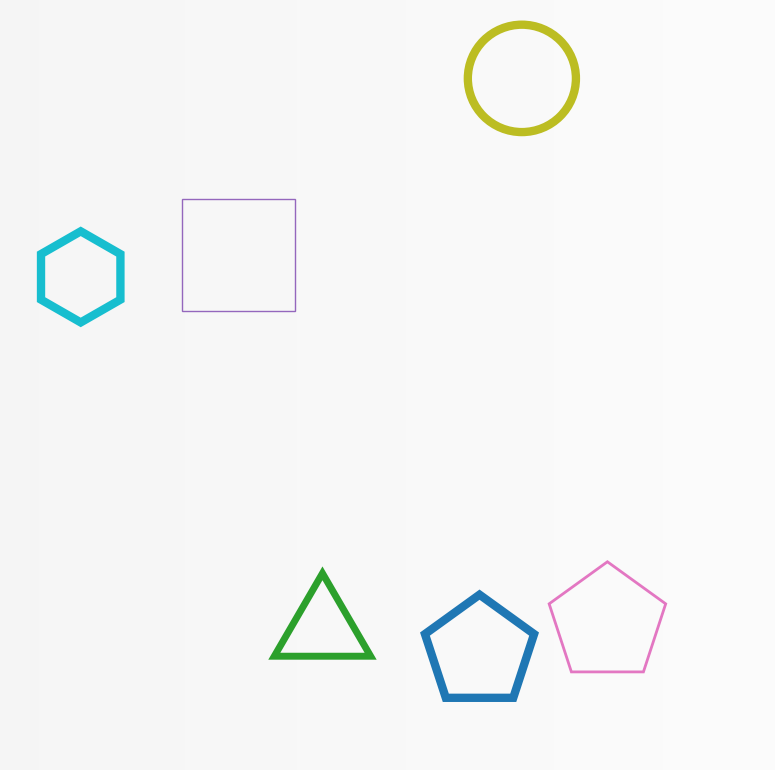[{"shape": "pentagon", "thickness": 3, "radius": 0.37, "center": [0.619, 0.154]}, {"shape": "triangle", "thickness": 2.5, "radius": 0.36, "center": [0.416, 0.184]}, {"shape": "square", "thickness": 0.5, "radius": 0.36, "center": [0.307, 0.669]}, {"shape": "pentagon", "thickness": 1, "radius": 0.4, "center": [0.784, 0.191]}, {"shape": "circle", "thickness": 3, "radius": 0.35, "center": [0.673, 0.898]}, {"shape": "hexagon", "thickness": 3, "radius": 0.3, "center": [0.104, 0.64]}]